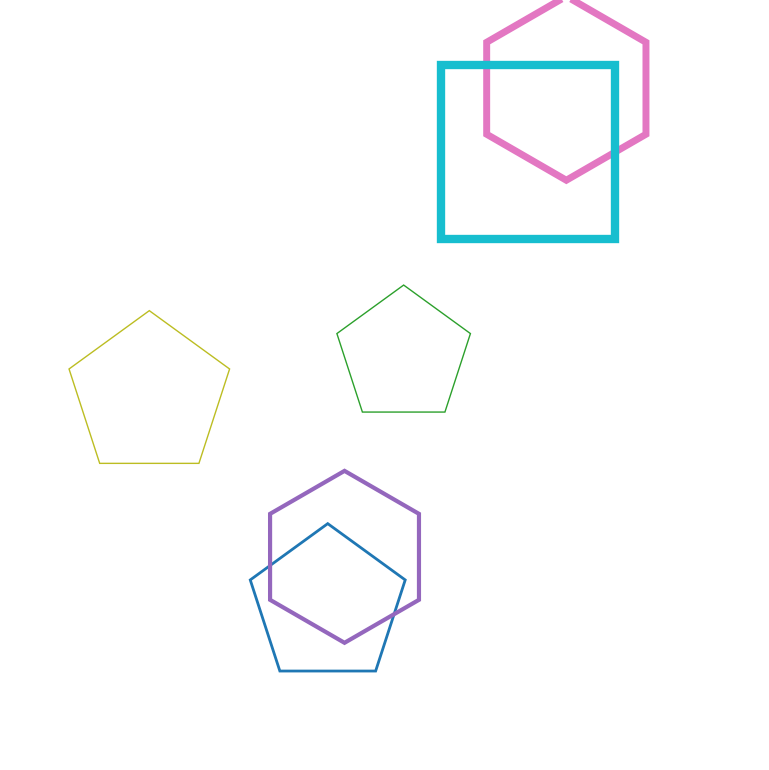[{"shape": "pentagon", "thickness": 1, "radius": 0.53, "center": [0.426, 0.214]}, {"shape": "pentagon", "thickness": 0.5, "radius": 0.46, "center": [0.524, 0.539]}, {"shape": "hexagon", "thickness": 1.5, "radius": 0.56, "center": [0.447, 0.277]}, {"shape": "hexagon", "thickness": 2.5, "radius": 0.6, "center": [0.735, 0.885]}, {"shape": "pentagon", "thickness": 0.5, "radius": 0.55, "center": [0.194, 0.487]}, {"shape": "square", "thickness": 3, "radius": 0.57, "center": [0.685, 0.803]}]